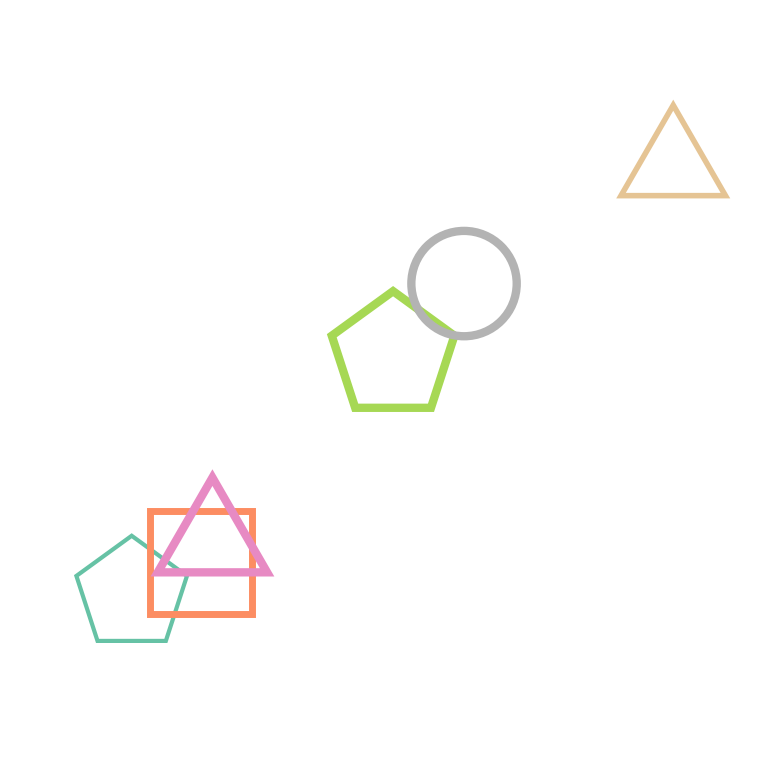[{"shape": "pentagon", "thickness": 1.5, "radius": 0.38, "center": [0.171, 0.229]}, {"shape": "square", "thickness": 2.5, "radius": 0.33, "center": [0.261, 0.269]}, {"shape": "triangle", "thickness": 3, "radius": 0.41, "center": [0.276, 0.298]}, {"shape": "pentagon", "thickness": 3, "radius": 0.42, "center": [0.51, 0.538]}, {"shape": "triangle", "thickness": 2, "radius": 0.39, "center": [0.874, 0.785]}, {"shape": "circle", "thickness": 3, "radius": 0.34, "center": [0.603, 0.632]}]